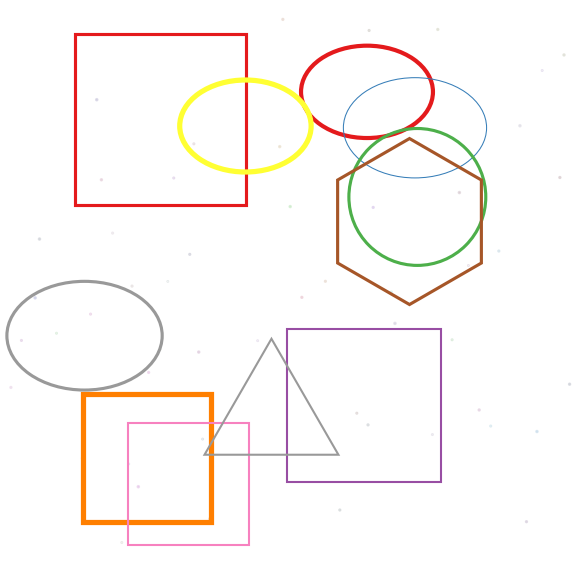[{"shape": "square", "thickness": 1.5, "radius": 0.74, "center": [0.278, 0.793]}, {"shape": "oval", "thickness": 2, "radius": 0.57, "center": [0.635, 0.84]}, {"shape": "oval", "thickness": 0.5, "radius": 0.62, "center": [0.719, 0.778]}, {"shape": "circle", "thickness": 1.5, "radius": 0.59, "center": [0.723, 0.658]}, {"shape": "square", "thickness": 1, "radius": 0.67, "center": [0.63, 0.297]}, {"shape": "square", "thickness": 2.5, "radius": 0.55, "center": [0.254, 0.206]}, {"shape": "oval", "thickness": 2.5, "radius": 0.57, "center": [0.425, 0.781]}, {"shape": "hexagon", "thickness": 1.5, "radius": 0.72, "center": [0.709, 0.616]}, {"shape": "square", "thickness": 1, "radius": 0.53, "center": [0.326, 0.161]}, {"shape": "triangle", "thickness": 1, "radius": 0.67, "center": [0.47, 0.279]}, {"shape": "oval", "thickness": 1.5, "radius": 0.67, "center": [0.146, 0.418]}]